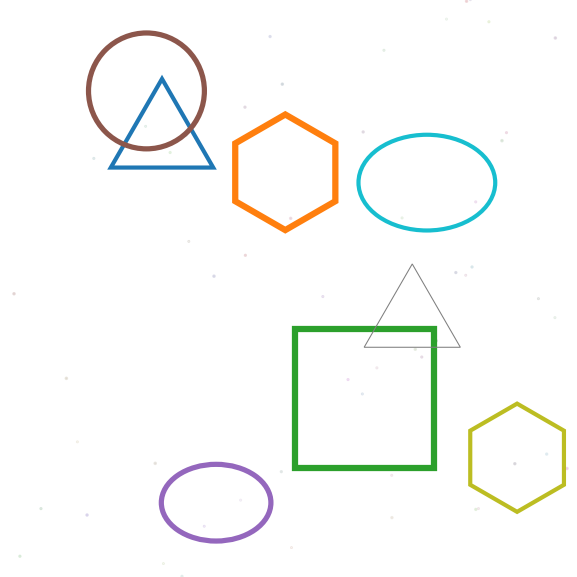[{"shape": "triangle", "thickness": 2, "radius": 0.51, "center": [0.281, 0.76]}, {"shape": "hexagon", "thickness": 3, "radius": 0.5, "center": [0.494, 0.701]}, {"shape": "square", "thickness": 3, "radius": 0.6, "center": [0.631, 0.309]}, {"shape": "oval", "thickness": 2.5, "radius": 0.47, "center": [0.374, 0.129]}, {"shape": "circle", "thickness": 2.5, "radius": 0.5, "center": [0.254, 0.842]}, {"shape": "triangle", "thickness": 0.5, "radius": 0.48, "center": [0.714, 0.446]}, {"shape": "hexagon", "thickness": 2, "radius": 0.47, "center": [0.895, 0.207]}, {"shape": "oval", "thickness": 2, "radius": 0.59, "center": [0.739, 0.683]}]